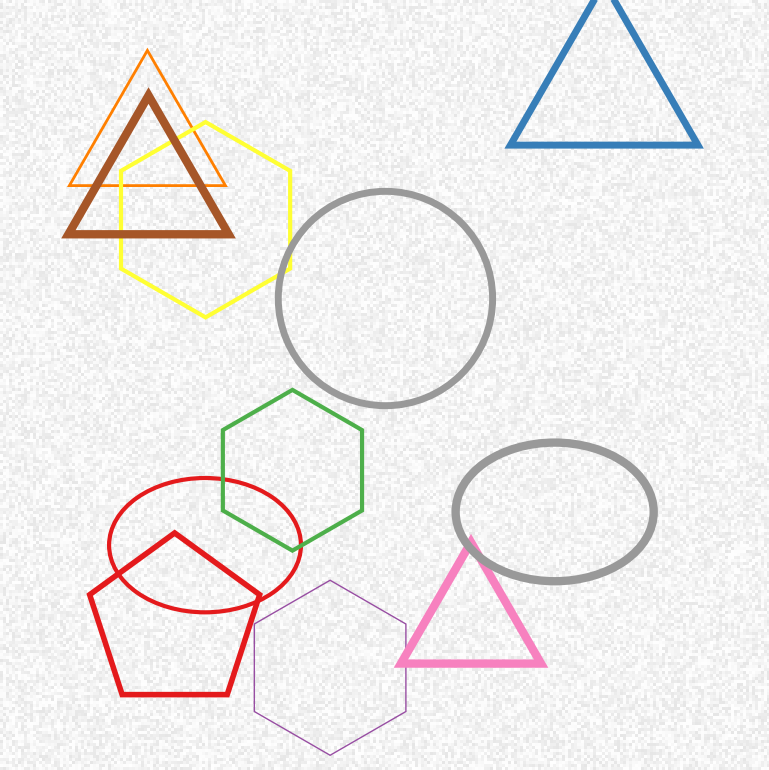[{"shape": "pentagon", "thickness": 2, "radius": 0.58, "center": [0.227, 0.192]}, {"shape": "oval", "thickness": 1.5, "radius": 0.62, "center": [0.266, 0.292]}, {"shape": "triangle", "thickness": 2.5, "radius": 0.7, "center": [0.785, 0.882]}, {"shape": "hexagon", "thickness": 1.5, "radius": 0.52, "center": [0.38, 0.389]}, {"shape": "hexagon", "thickness": 0.5, "radius": 0.57, "center": [0.429, 0.133]}, {"shape": "triangle", "thickness": 1, "radius": 0.59, "center": [0.191, 0.817]}, {"shape": "hexagon", "thickness": 1.5, "radius": 0.63, "center": [0.267, 0.715]}, {"shape": "triangle", "thickness": 3, "radius": 0.6, "center": [0.193, 0.756]}, {"shape": "triangle", "thickness": 3, "radius": 0.53, "center": [0.612, 0.191]}, {"shape": "oval", "thickness": 3, "radius": 0.64, "center": [0.72, 0.335]}, {"shape": "circle", "thickness": 2.5, "radius": 0.7, "center": [0.501, 0.612]}]